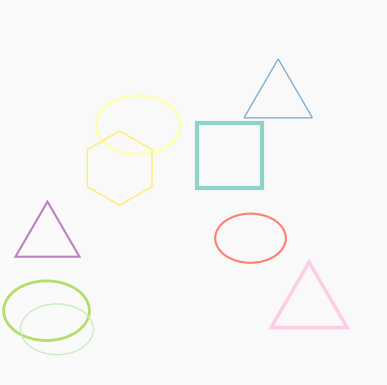[{"shape": "square", "thickness": 3, "radius": 0.42, "center": [0.593, 0.596]}, {"shape": "oval", "thickness": 2, "radius": 0.54, "center": [0.357, 0.675]}, {"shape": "oval", "thickness": 1.5, "radius": 0.46, "center": [0.647, 0.381]}, {"shape": "triangle", "thickness": 1, "radius": 0.51, "center": [0.718, 0.745]}, {"shape": "oval", "thickness": 2, "radius": 0.55, "center": [0.12, 0.193]}, {"shape": "triangle", "thickness": 2.5, "radius": 0.57, "center": [0.798, 0.206]}, {"shape": "triangle", "thickness": 1.5, "radius": 0.48, "center": [0.123, 0.381]}, {"shape": "oval", "thickness": 1, "radius": 0.47, "center": [0.147, 0.145]}, {"shape": "hexagon", "thickness": 1, "radius": 0.48, "center": [0.309, 0.563]}]